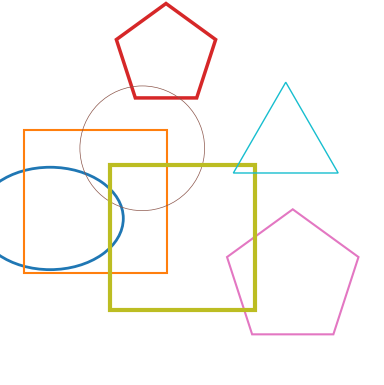[{"shape": "oval", "thickness": 2, "radius": 0.95, "center": [0.13, 0.433]}, {"shape": "square", "thickness": 1.5, "radius": 0.93, "center": [0.248, 0.477]}, {"shape": "pentagon", "thickness": 2.5, "radius": 0.68, "center": [0.431, 0.855]}, {"shape": "circle", "thickness": 0.5, "radius": 0.81, "center": [0.369, 0.615]}, {"shape": "pentagon", "thickness": 1.5, "radius": 0.9, "center": [0.76, 0.277]}, {"shape": "square", "thickness": 3, "radius": 0.95, "center": [0.474, 0.383]}, {"shape": "triangle", "thickness": 1, "radius": 0.79, "center": [0.742, 0.629]}]